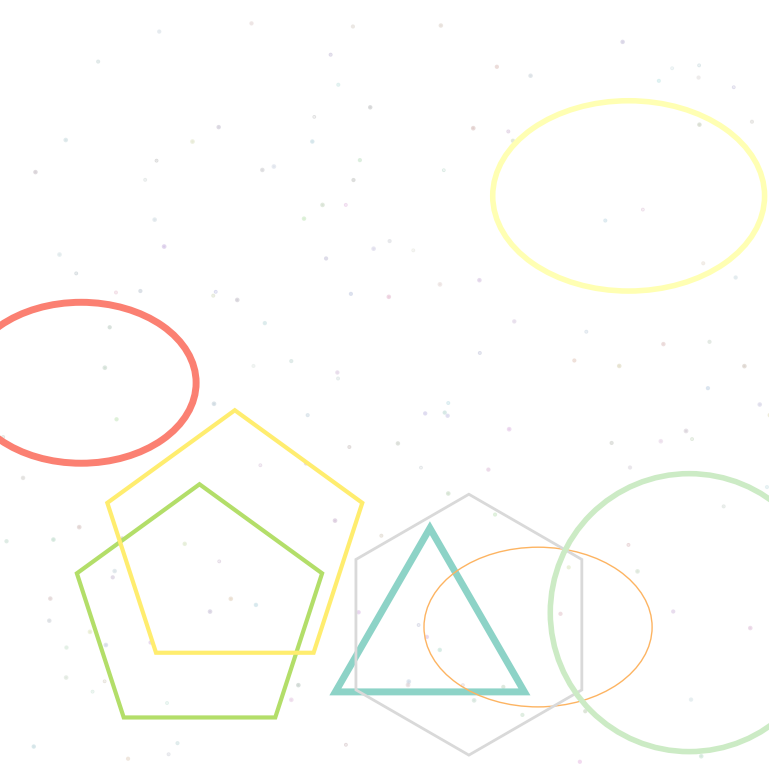[{"shape": "triangle", "thickness": 2.5, "radius": 0.71, "center": [0.558, 0.172]}, {"shape": "oval", "thickness": 2, "radius": 0.88, "center": [0.816, 0.746]}, {"shape": "oval", "thickness": 2.5, "radius": 0.75, "center": [0.105, 0.503]}, {"shape": "oval", "thickness": 0.5, "radius": 0.74, "center": [0.699, 0.186]}, {"shape": "pentagon", "thickness": 1.5, "radius": 0.84, "center": [0.259, 0.204]}, {"shape": "hexagon", "thickness": 1, "radius": 0.85, "center": [0.609, 0.189]}, {"shape": "circle", "thickness": 2, "radius": 0.9, "center": [0.895, 0.204]}, {"shape": "pentagon", "thickness": 1.5, "radius": 0.87, "center": [0.305, 0.293]}]